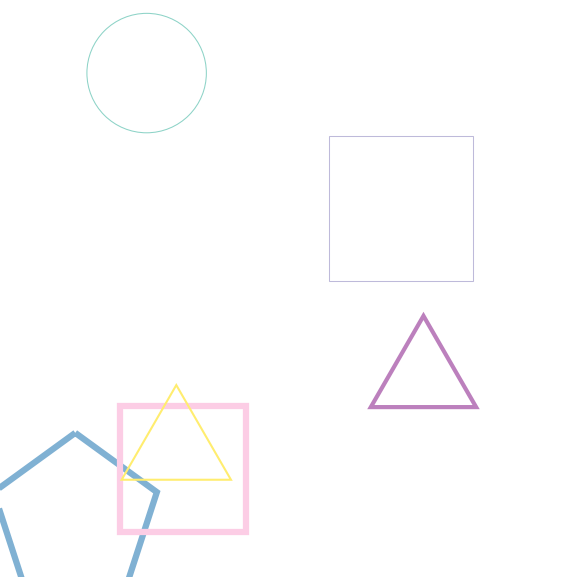[{"shape": "circle", "thickness": 0.5, "radius": 0.52, "center": [0.254, 0.873]}, {"shape": "square", "thickness": 0.5, "radius": 0.63, "center": [0.694, 0.638]}, {"shape": "pentagon", "thickness": 3, "radius": 0.74, "center": [0.13, 0.101]}, {"shape": "square", "thickness": 3, "radius": 0.55, "center": [0.317, 0.187]}, {"shape": "triangle", "thickness": 2, "radius": 0.53, "center": [0.733, 0.347]}, {"shape": "triangle", "thickness": 1, "radius": 0.55, "center": [0.305, 0.223]}]